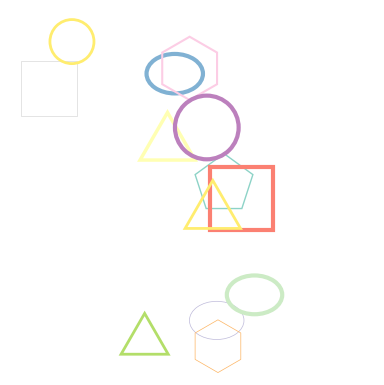[{"shape": "pentagon", "thickness": 1, "radius": 0.39, "center": [0.582, 0.522]}, {"shape": "triangle", "thickness": 2.5, "radius": 0.41, "center": [0.435, 0.625]}, {"shape": "oval", "thickness": 0.5, "radius": 0.35, "center": [0.563, 0.168]}, {"shape": "square", "thickness": 3, "radius": 0.41, "center": [0.627, 0.484]}, {"shape": "oval", "thickness": 3, "radius": 0.37, "center": [0.454, 0.809]}, {"shape": "hexagon", "thickness": 0.5, "radius": 0.34, "center": [0.566, 0.101]}, {"shape": "triangle", "thickness": 2, "radius": 0.35, "center": [0.376, 0.115]}, {"shape": "hexagon", "thickness": 1.5, "radius": 0.41, "center": [0.493, 0.822]}, {"shape": "square", "thickness": 0.5, "radius": 0.36, "center": [0.127, 0.77]}, {"shape": "circle", "thickness": 3, "radius": 0.41, "center": [0.537, 0.669]}, {"shape": "oval", "thickness": 3, "radius": 0.36, "center": [0.661, 0.234]}, {"shape": "triangle", "thickness": 2, "radius": 0.42, "center": [0.553, 0.448]}, {"shape": "circle", "thickness": 2, "radius": 0.29, "center": [0.187, 0.892]}]